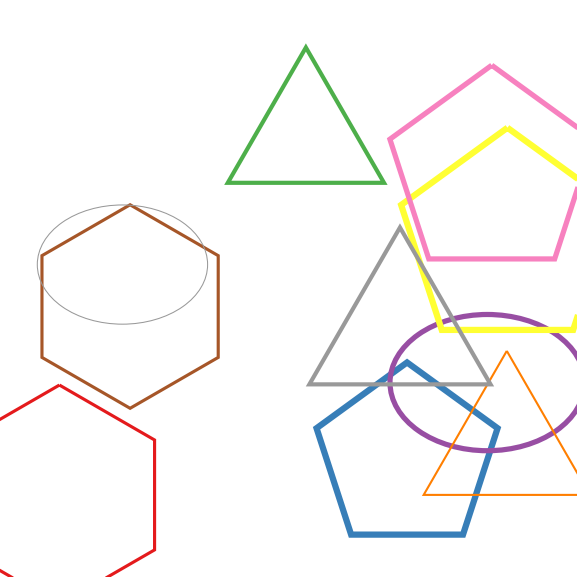[{"shape": "hexagon", "thickness": 1.5, "radius": 0.95, "center": [0.103, 0.142]}, {"shape": "pentagon", "thickness": 3, "radius": 0.82, "center": [0.705, 0.207]}, {"shape": "triangle", "thickness": 2, "radius": 0.78, "center": [0.53, 0.761]}, {"shape": "oval", "thickness": 2.5, "radius": 0.84, "center": [0.844, 0.337]}, {"shape": "triangle", "thickness": 1, "radius": 0.83, "center": [0.878, 0.225]}, {"shape": "pentagon", "thickness": 3, "radius": 0.97, "center": [0.879, 0.584]}, {"shape": "hexagon", "thickness": 1.5, "radius": 0.88, "center": [0.225, 0.468]}, {"shape": "pentagon", "thickness": 2.5, "radius": 0.93, "center": [0.851, 0.701]}, {"shape": "triangle", "thickness": 2, "radius": 0.91, "center": [0.693, 0.424]}, {"shape": "oval", "thickness": 0.5, "radius": 0.74, "center": [0.212, 0.541]}]